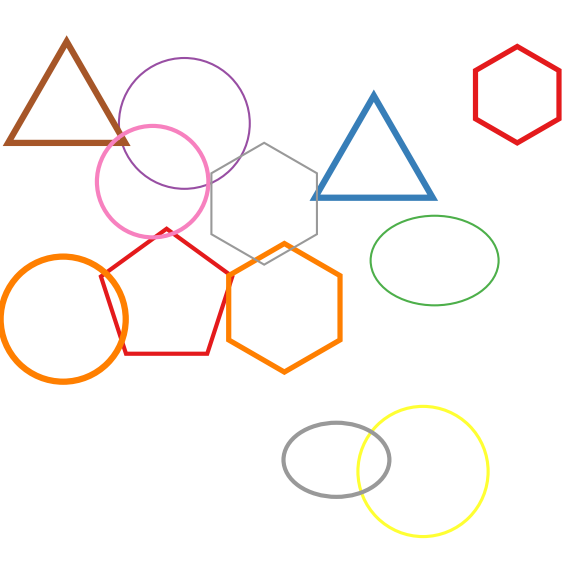[{"shape": "hexagon", "thickness": 2.5, "radius": 0.42, "center": [0.896, 0.835]}, {"shape": "pentagon", "thickness": 2, "radius": 0.6, "center": [0.289, 0.483]}, {"shape": "triangle", "thickness": 3, "radius": 0.59, "center": [0.647, 0.716]}, {"shape": "oval", "thickness": 1, "radius": 0.55, "center": [0.753, 0.548]}, {"shape": "circle", "thickness": 1, "radius": 0.57, "center": [0.319, 0.785]}, {"shape": "hexagon", "thickness": 2.5, "radius": 0.56, "center": [0.492, 0.466]}, {"shape": "circle", "thickness": 3, "radius": 0.54, "center": [0.109, 0.446]}, {"shape": "circle", "thickness": 1.5, "radius": 0.56, "center": [0.732, 0.183]}, {"shape": "triangle", "thickness": 3, "radius": 0.59, "center": [0.115, 0.81]}, {"shape": "circle", "thickness": 2, "radius": 0.48, "center": [0.264, 0.685]}, {"shape": "oval", "thickness": 2, "radius": 0.46, "center": [0.583, 0.203]}, {"shape": "hexagon", "thickness": 1, "radius": 0.53, "center": [0.457, 0.646]}]